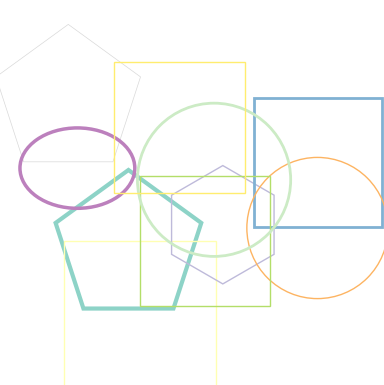[{"shape": "pentagon", "thickness": 3, "radius": 0.99, "center": [0.334, 0.36]}, {"shape": "square", "thickness": 1, "radius": 0.99, "center": [0.364, 0.178]}, {"shape": "hexagon", "thickness": 1, "radius": 0.77, "center": [0.579, 0.416]}, {"shape": "square", "thickness": 2, "radius": 0.83, "center": [0.826, 0.577]}, {"shape": "circle", "thickness": 1, "radius": 0.92, "center": [0.825, 0.408]}, {"shape": "square", "thickness": 1, "radius": 0.85, "center": [0.532, 0.373]}, {"shape": "pentagon", "thickness": 0.5, "radius": 0.99, "center": [0.177, 0.739]}, {"shape": "oval", "thickness": 2.5, "radius": 0.75, "center": [0.201, 0.563]}, {"shape": "circle", "thickness": 2, "radius": 1.0, "center": [0.556, 0.533]}, {"shape": "square", "thickness": 1, "radius": 0.85, "center": [0.466, 0.67]}]